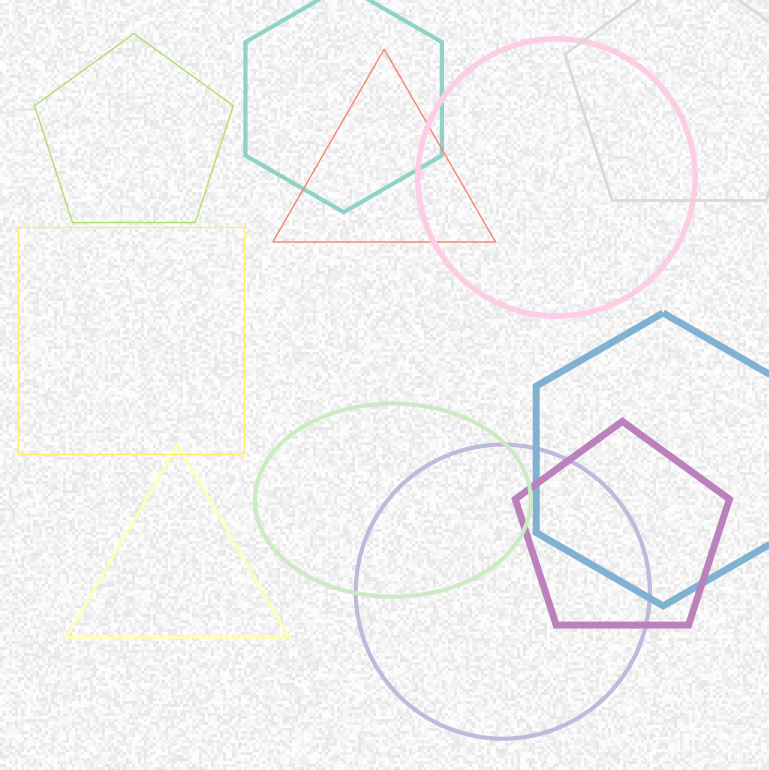[{"shape": "hexagon", "thickness": 1.5, "radius": 0.74, "center": [0.446, 0.872]}, {"shape": "triangle", "thickness": 1, "radius": 0.83, "center": [0.231, 0.256]}, {"shape": "circle", "thickness": 1.5, "radius": 0.95, "center": [0.653, 0.232]}, {"shape": "triangle", "thickness": 0.5, "radius": 0.83, "center": [0.499, 0.769]}, {"shape": "hexagon", "thickness": 2.5, "radius": 0.95, "center": [0.861, 0.403]}, {"shape": "pentagon", "thickness": 0.5, "radius": 0.68, "center": [0.174, 0.821]}, {"shape": "circle", "thickness": 2, "radius": 0.9, "center": [0.723, 0.769]}, {"shape": "pentagon", "thickness": 1, "radius": 0.85, "center": [0.895, 0.877]}, {"shape": "pentagon", "thickness": 2.5, "radius": 0.73, "center": [0.808, 0.307]}, {"shape": "oval", "thickness": 1.5, "radius": 0.9, "center": [0.51, 0.351]}, {"shape": "square", "thickness": 0.5, "radius": 0.74, "center": [0.17, 0.558]}]